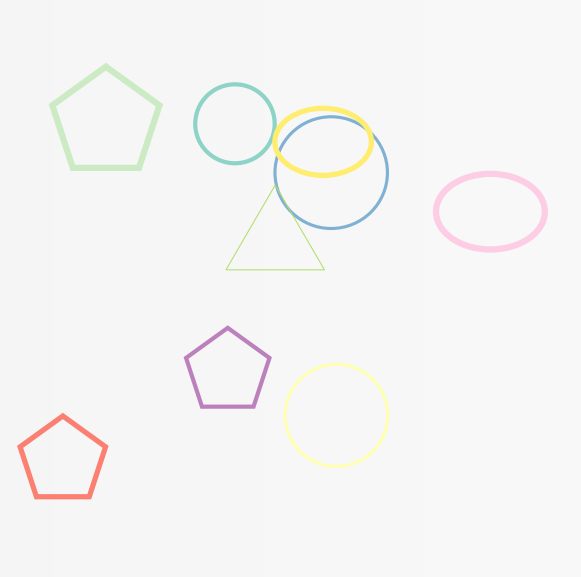[{"shape": "circle", "thickness": 2, "radius": 0.34, "center": [0.404, 0.785]}, {"shape": "circle", "thickness": 1.5, "radius": 0.44, "center": [0.579, 0.28]}, {"shape": "pentagon", "thickness": 2.5, "radius": 0.39, "center": [0.108, 0.202]}, {"shape": "circle", "thickness": 1.5, "radius": 0.48, "center": [0.57, 0.7]}, {"shape": "triangle", "thickness": 0.5, "radius": 0.49, "center": [0.473, 0.581]}, {"shape": "oval", "thickness": 3, "radius": 0.47, "center": [0.844, 0.633]}, {"shape": "pentagon", "thickness": 2, "radius": 0.38, "center": [0.392, 0.356]}, {"shape": "pentagon", "thickness": 3, "radius": 0.48, "center": [0.182, 0.787]}, {"shape": "oval", "thickness": 2.5, "radius": 0.42, "center": [0.556, 0.754]}]